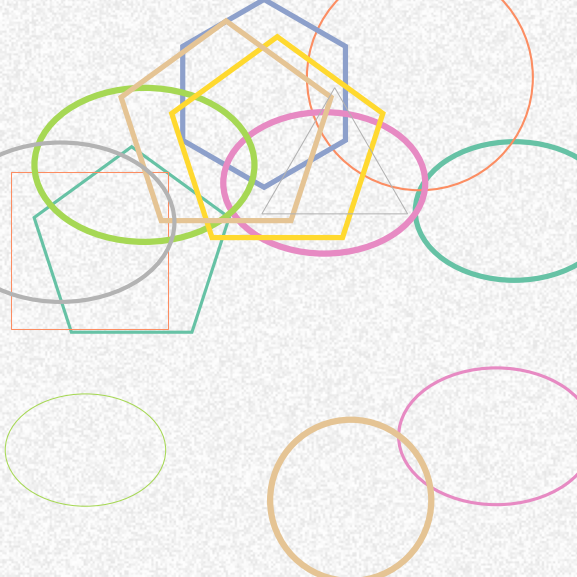[{"shape": "oval", "thickness": 2.5, "radius": 0.86, "center": [0.891, 0.634]}, {"shape": "pentagon", "thickness": 1.5, "radius": 0.89, "center": [0.228, 0.568]}, {"shape": "square", "thickness": 0.5, "radius": 0.68, "center": [0.155, 0.566]}, {"shape": "circle", "thickness": 1, "radius": 0.98, "center": [0.727, 0.865]}, {"shape": "hexagon", "thickness": 2.5, "radius": 0.81, "center": [0.457, 0.837]}, {"shape": "oval", "thickness": 3, "radius": 0.87, "center": [0.561, 0.682]}, {"shape": "oval", "thickness": 1.5, "radius": 0.85, "center": [0.859, 0.244]}, {"shape": "oval", "thickness": 3, "radius": 0.95, "center": [0.25, 0.714]}, {"shape": "oval", "thickness": 0.5, "radius": 0.69, "center": [0.148, 0.22]}, {"shape": "pentagon", "thickness": 2.5, "radius": 0.96, "center": [0.48, 0.743]}, {"shape": "circle", "thickness": 3, "radius": 0.7, "center": [0.607, 0.133]}, {"shape": "pentagon", "thickness": 2.5, "radius": 0.96, "center": [0.391, 0.772]}, {"shape": "oval", "thickness": 2, "radius": 0.99, "center": [0.105, 0.614]}, {"shape": "triangle", "thickness": 0.5, "radius": 0.73, "center": [0.58, 0.702]}]